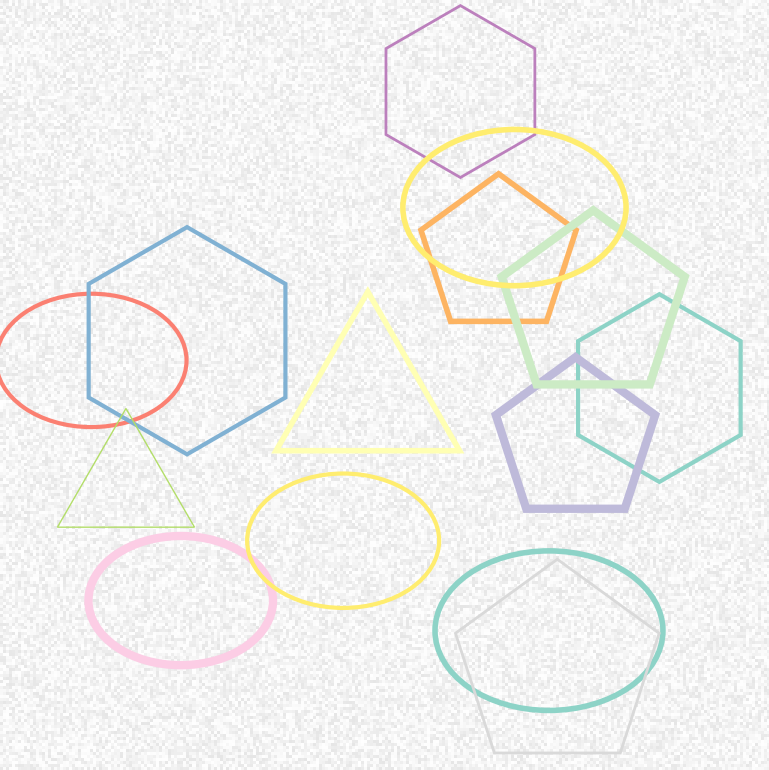[{"shape": "oval", "thickness": 2, "radius": 0.74, "center": [0.713, 0.181]}, {"shape": "hexagon", "thickness": 1.5, "radius": 0.61, "center": [0.856, 0.496]}, {"shape": "triangle", "thickness": 2, "radius": 0.69, "center": [0.478, 0.483]}, {"shape": "pentagon", "thickness": 3, "radius": 0.54, "center": [0.747, 0.427]}, {"shape": "oval", "thickness": 1.5, "radius": 0.62, "center": [0.119, 0.532]}, {"shape": "hexagon", "thickness": 1.5, "radius": 0.74, "center": [0.243, 0.558]}, {"shape": "pentagon", "thickness": 2, "radius": 0.53, "center": [0.647, 0.668]}, {"shape": "triangle", "thickness": 0.5, "radius": 0.51, "center": [0.164, 0.367]}, {"shape": "oval", "thickness": 3, "radius": 0.6, "center": [0.235, 0.22]}, {"shape": "pentagon", "thickness": 1, "radius": 0.7, "center": [0.724, 0.135]}, {"shape": "hexagon", "thickness": 1, "radius": 0.56, "center": [0.598, 0.881]}, {"shape": "pentagon", "thickness": 3, "radius": 0.62, "center": [0.77, 0.602]}, {"shape": "oval", "thickness": 2, "radius": 0.72, "center": [0.668, 0.73]}, {"shape": "oval", "thickness": 1.5, "radius": 0.62, "center": [0.446, 0.298]}]